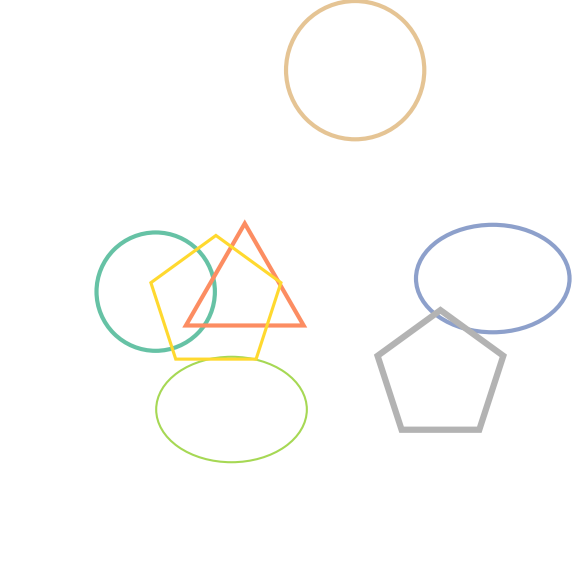[{"shape": "circle", "thickness": 2, "radius": 0.51, "center": [0.27, 0.494]}, {"shape": "triangle", "thickness": 2, "radius": 0.59, "center": [0.424, 0.494]}, {"shape": "oval", "thickness": 2, "radius": 0.66, "center": [0.853, 0.517]}, {"shape": "oval", "thickness": 1, "radius": 0.65, "center": [0.401, 0.29]}, {"shape": "pentagon", "thickness": 1.5, "radius": 0.59, "center": [0.374, 0.473]}, {"shape": "circle", "thickness": 2, "radius": 0.6, "center": [0.615, 0.878]}, {"shape": "pentagon", "thickness": 3, "radius": 0.57, "center": [0.763, 0.348]}]